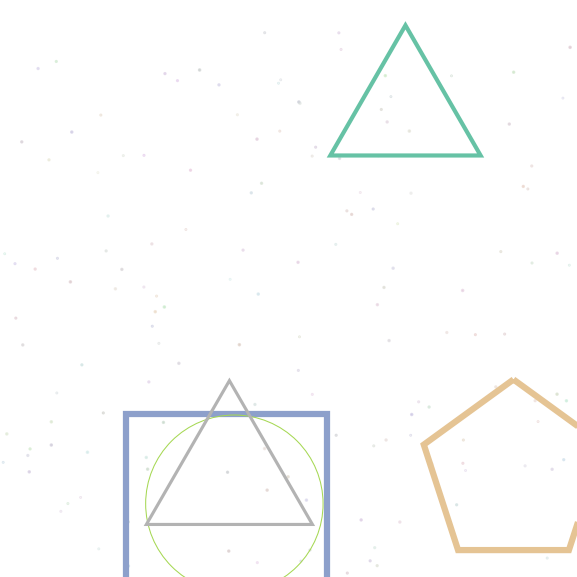[{"shape": "triangle", "thickness": 2, "radius": 0.75, "center": [0.702, 0.805]}, {"shape": "square", "thickness": 3, "radius": 0.87, "center": [0.393, 0.108]}, {"shape": "circle", "thickness": 0.5, "radius": 0.77, "center": [0.406, 0.127]}, {"shape": "pentagon", "thickness": 3, "radius": 0.82, "center": [0.889, 0.179]}, {"shape": "triangle", "thickness": 1.5, "radius": 0.83, "center": [0.397, 0.174]}]